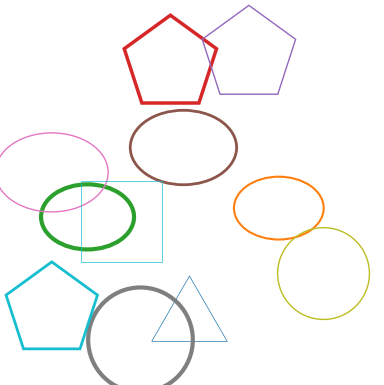[{"shape": "triangle", "thickness": 0.5, "radius": 0.57, "center": [0.492, 0.17]}, {"shape": "oval", "thickness": 1.5, "radius": 0.58, "center": [0.724, 0.459]}, {"shape": "oval", "thickness": 3, "radius": 0.6, "center": [0.227, 0.437]}, {"shape": "pentagon", "thickness": 2.5, "radius": 0.63, "center": [0.443, 0.834]}, {"shape": "pentagon", "thickness": 1, "radius": 0.64, "center": [0.647, 0.858]}, {"shape": "oval", "thickness": 2, "radius": 0.69, "center": [0.476, 0.617]}, {"shape": "oval", "thickness": 1, "radius": 0.73, "center": [0.134, 0.552]}, {"shape": "circle", "thickness": 3, "radius": 0.68, "center": [0.365, 0.117]}, {"shape": "circle", "thickness": 1, "radius": 0.6, "center": [0.84, 0.289]}, {"shape": "square", "thickness": 0.5, "radius": 0.53, "center": [0.316, 0.425]}, {"shape": "pentagon", "thickness": 2, "radius": 0.62, "center": [0.134, 0.195]}]